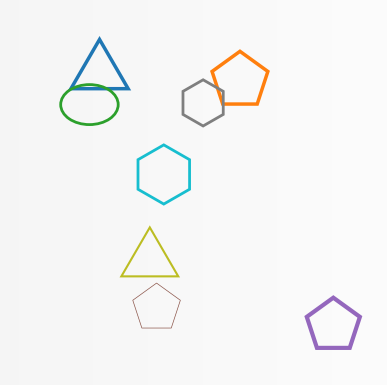[{"shape": "triangle", "thickness": 2.5, "radius": 0.43, "center": [0.257, 0.812]}, {"shape": "pentagon", "thickness": 2.5, "radius": 0.38, "center": [0.619, 0.791]}, {"shape": "oval", "thickness": 2, "radius": 0.37, "center": [0.231, 0.728]}, {"shape": "pentagon", "thickness": 3, "radius": 0.36, "center": [0.86, 0.155]}, {"shape": "pentagon", "thickness": 0.5, "radius": 0.32, "center": [0.404, 0.2]}, {"shape": "hexagon", "thickness": 2, "radius": 0.3, "center": [0.524, 0.733]}, {"shape": "triangle", "thickness": 1.5, "radius": 0.42, "center": [0.387, 0.325]}, {"shape": "hexagon", "thickness": 2, "radius": 0.38, "center": [0.423, 0.547]}]